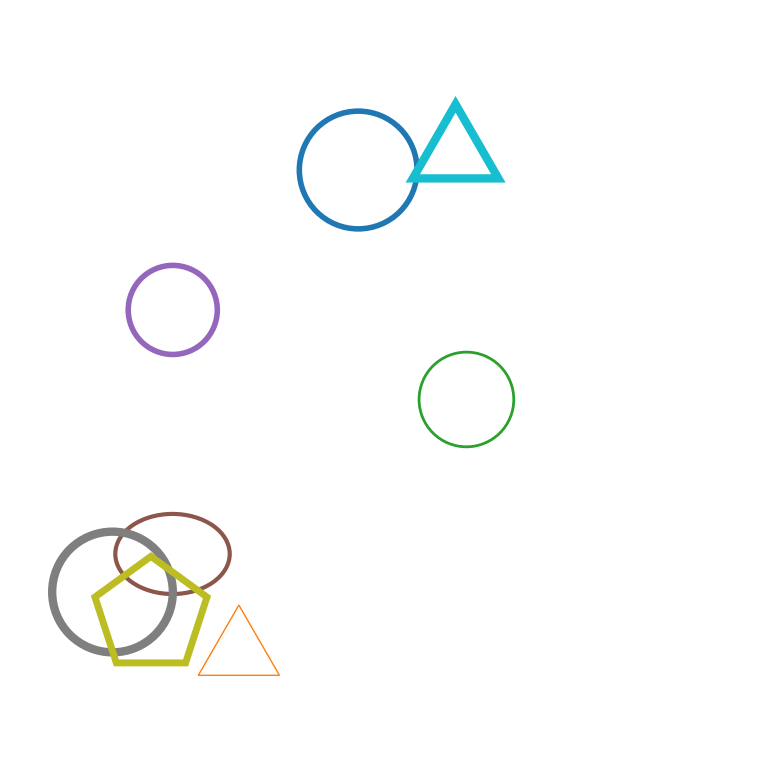[{"shape": "circle", "thickness": 2, "radius": 0.38, "center": [0.465, 0.779]}, {"shape": "triangle", "thickness": 0.5, "radius": 0.3, "center": [0.31, 0.153]}, {"shape": "circle", "thickness": 1, "radius": 0.31, "center": [0.606, 0.481]}, {"shape": "circle", "thickness": 2, "radius": 0.29, "center": [0.224, 0.598]}, {"shape": "oval", "thickness": 1.5, "radius": 0.37, "center": [0.224, 0.281]}, {"shape": "circle", "thickness": 3, "radius": 0.39, "center": [0.146, 0.231]}, {"shape": "pentagon", "thickness": 2.5, "radius": 0.38, "center": [0.196, 0.201]}, {"shape": "triangle", "thickness": 3, "radius": 0.32, "center": [0.592, 0.8]}]